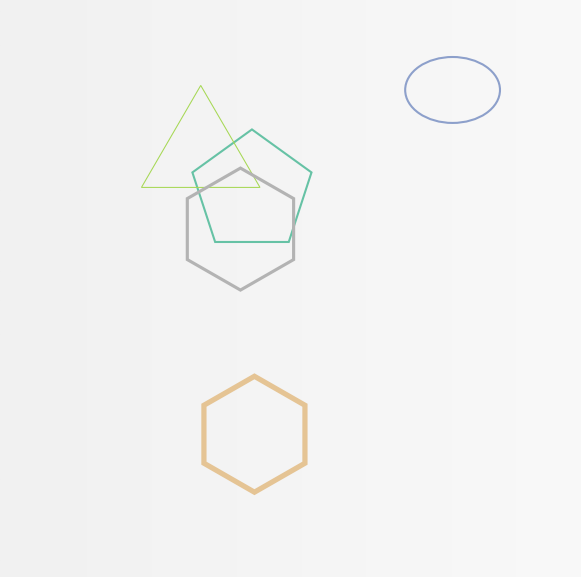[{"shape": "pentagon", "thickness": 1, "radius": 0.54, "center": [0.433, 0.667]}, {"shape": "oval", "thickness": 1, "radius": 0.41, "center": [0.779, 0.843]}, {"shape": "triangle", "thickness": 0.5, "radius": 0.59, "center": [0.345, 0.733]}, {"shape": "hexagon", "thickness": 2.5, "radius": 0.5, "center": [0.438, 0.247]}, {"shape": "hexagon", "thickness": 1.5, "radius": 0.53, "center": [0.414, 0.602]}]